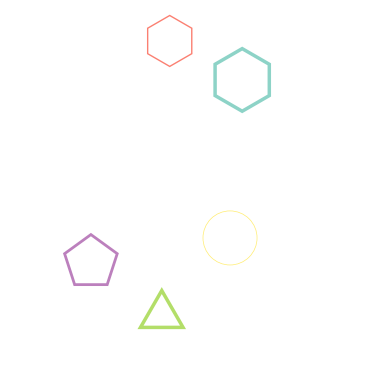[{"shape": "hexagon", "thickness": 2.5, "radius": 0.41, "center": [0.629, 0.792]}, {"shape": "hexagon", "thickness": 1, "radius": 0.33, "center": [0.441, 0.894]}, {"shape": "triangle", "thickness": 2.5, "radius": 0.32, "center": [0.42, 0.182]}, {"shape": "pentagon", "thickness": 2, "radius": 0.36, "center": [0.236, 0.319]}, {"shape": "circle", "thickness": 0.5, "radius": 0.35, "center": [0.597, 0.382]}]